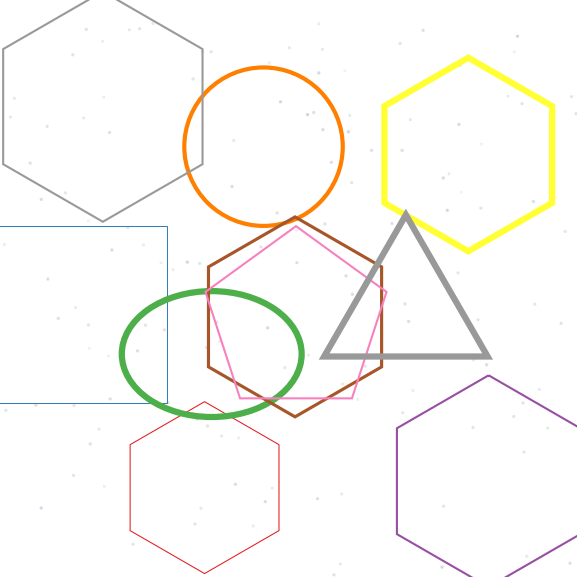[{"shape": "hexagon", "thickness": 0.5, "radius": 0.74, "center": [0.354, 0.155]}, {"shape": "square", "thickness": 0.5, "radius": 0.77, "center": [0.136, 0.454]}, {"shape": "oval", "thickness": 3, "radius": 0.78, "center": [0.367, 0.386]}, {"shape": "hexagon", "thickness": 1, "radius": 0.92, "center": [0.846, 0.166]}, {"shape": "circle", "thickness": 2, "radius": 0.69, "center": [0.456, 0.745]}, {"shape": "hexagon", "thickness": 3, "radius": 0.84, "center": [0.811, 0.732]}, {"shape": "hexagon", "thickness": 1.5, "radius": 0.87, "center": [0.511, 0.45]}, {"shape": "pentagon", "thickness": 1, "radius": 0.82, "center": [0.513, 0.443]}, {"shape": "hexagon", "thickness": 1, "radius": 1.0, "center": [0.178, 0.814]}, {"shape": "triangle", "thickness": 3, "radius": 0.82, "center": [0.703, 0.464]}]